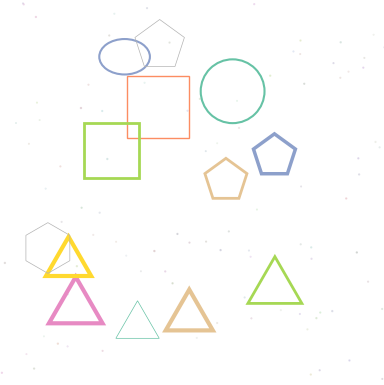[{"shape": "circle", "thickness": 1.5, "radius": 0.41, "center": [0.604, 0.763]}, {"shape": "triangle", "thickness": 0.5, "radius": 0.33, "center": [0.357, 0.154]}, {"shape": "square", "thickness": 1, "radius": 0.41, "center": [0.411, 0.722]}, {"shape": "oval", "thickness": 1.5, "radius": 0.33, "center": [0.324, 0.853]}, {"shape": "pentagon", "thickness": 2.5, "radius": 0.29, "center": [0.713, 0.595]}, {"shape": "triangle", "thickness": 3, "radius": 0.4, "center": [0.197, 0.2]}, {"shape": "square", "thickness": 2, "radius": 0.36, "center": [0.29, 0.61]}, {"shape": "triangle", "thickness": 2, "radius": 0.4, "center": [0.714, 0.252]}, {"shape": "triangle", "thickness": 3, "radius": 0.34, "center": [0.178, 0.317]}, {"shape": "pentagon", "thickness": 2, "radius": 0.29, "center": [0.587, 0.531]}, {"shape": "triangle", "thickness": 3, "radius": 0.35, "center": [0.492, 0.177]}, {"shape": "pentagon", "thickness": 0.5, "radius": 0.34, "center": [0.415, 0.882]}, {"shape": "hexagon", "thickness": 0.5, "radius": 0.33, "center": [0.124, 0.356]}]